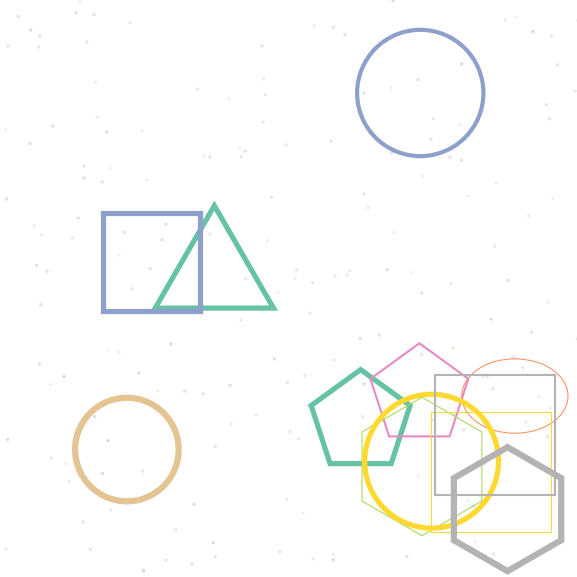[{"shape": "pentagon", "thickness": 2.5, "radius": 0.45, "center": [0.624, 0.269]}, {"shape": "triangle", "thickness": 2.5, "radius": 0.59, "center": [0.371, 0.525]}, {"shape": "oval", "thickness": 0.5, "radius": 0.46, "center": [0.892, 0.313]}, {"shape": "circle", "thickness": 2, "radius": 0.55, "center": [0.728, 0.838]}, {"shape": "square", "thickness": 2.5, "radius": 0.42, "center": [0.262, 0.545]}, {"shape": "pentagon", "thickness": 1, "radius": 0.45, "center": [0.726, 0.316]}, {"shape": "hexagon", "thickness": 0.5, "radius": 0.6, "center": [0.731, 0.191]}, {"shape": "square", "thickness": 0.5, "radius": 0.52, "center": [0.85, 0.182]}, {"shape": "circle", "thickness": 2.5, "radius": 0.58, "center": [0.747, 0.201]}, {"shape": "circle", "thickness": 3, "radius": 0.45, "center": [0.22, 0.221]}, {"shape": "hexagon", "thickness": 3, "radius": 0.54, "center": [0.879, 0.117]}, {"shape": "square", "thickness": 1, "radius": 0.52, "center": [0.858, 0.246]}]